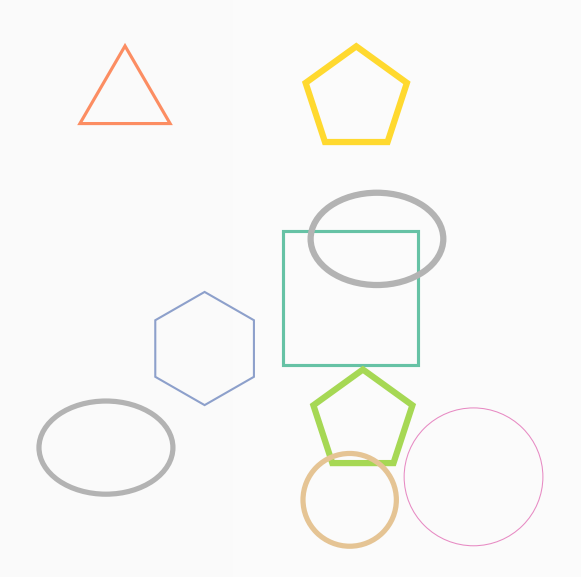[{"shape": "square", "thickness": 1.5, "radius": 0.58, "center": [0.602, 0.483]}, {"shape": "triangle", "thickness": 1.5, "radius": 0.45, "center": [0.215, 0.83]}, {"shape": "hexagon", "thickness": 1, "radius": 0.49, "center": [0.352, 0.396]}, {"shape": "circle", "thickness": 0.5, "radius": 0.6, "center": [0.815, 0.173]}, {"shape": "pentagon", "thickness": 3, "radius": 0.45, "center": [0.624, 0.27]}, {"shape": "pentagon", "thickness": 3, "radius": 0.46, "center": [0.613, 0.827]}, {"shape": "circle", "thickness": 2.5, "radius": 0.4, "center": [0.602, 0.134]}, {"shape": "oval", "thickness": 2.5, "radius": 0.58, "center": [0.182, 0.224]}, {"shape": "oval", "thickness": 3, "radius": 0.57, "center": [0.649, 0.585]}]